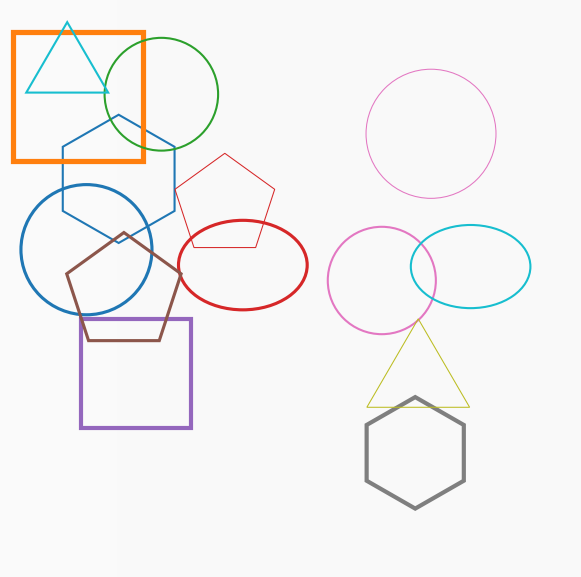[{"shape": "circle", "thickness": 1.5, "radius": 0.56, "center": [0.149, 0.567]}, {"shape": "hexagon", "thickness": 1, "radius": 0.56, "center": [0.204, 0.689]}, {"shape": "square", "thickness": 2.5, "radius": 0.56, "center": [0.134, 0.832]}, {"shape": "circle", "thickness": 1, "radius": 0.49, "center": [0.278, 0.836]}, {"shape": "oval", "thickness": 1.5, "radius": 0.55, "center": [0.418, 0.54]}, {"shape": "pentagon", "thickness": 0.5, "radius": 0.45, "center": [0.387, 0.643]}, {"shape": "square", "thickness": 2, "radius": 0.47, "center": [0.233, 0.352]}, {"shape": "pentagon", "thickness": 1.5, "radius": 0.52, "center": [0.213, 0.493]}, {"shape": "circle", "thickness": 1, "radius": 0.46, "center": [0.657, 0.513]}, {"shape": "circle", "thickness": 0.5, "radius": 0.56, "center": [0.742, 0.767]}, {"shape": "hexagon", "thickness": 2, "radius": 0.48, "center": [0.714, 0.215]}, {"shape": "triangle", "thickness": 0.5, "radius": 0.51, "center": [0.72, 0.345]}, {"shape": "triangle", "thickness": 1, "radius": 0.41, "center": [0.116, 0.879]}, {"shape": "oval", "thickness": 1, "radius": 0.51, "center": [0.81, 0.538]}]